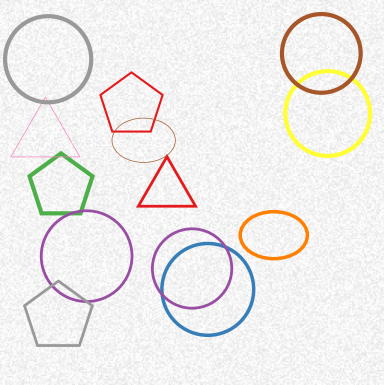[{"shape": "pentagon", "thickness": 1.5, "radius": 0.42, "center": [0.342, 0.727]}, {"shape": "triangle", "thickness": 2, "radius": 0.43, "center": [0.434, 0.507]}, {"shape": "circle", "thickness": 2.5, "radius": 0.6, "center": [0.54, 0.248]}, {"shape": "pentagon", "thickness": 3, "radius": 0.43, "center": [0.159, 0.516]}, {"shape": "circle", "thickness": 2, "radius": 0.52, "center": [0.499, 0.303]}, {"shape": "circle", "thickness": 2, "radius": 0.59, "center": [0.225, 0.335]}, {"shape": "oval", "thickness": 2.5, "radius": 0.44, "center": [0.711, 0.389]}, {"shape": "circle", "thickness": 3, "radius": 0.55, "center": [0.851, 0.705]}, {"shape": "circle", "thickness": 3, "radius": 0.51, "center": [0.835, 0.861]}, {"shape": "oval", "thickness": 0.5, "radius": 0.41, "center": [0.373, 0.636]}, {"shape": "triangle", "thickness": 0.5, "radius": 0.52, "center": [0.118, 0.644]}, {"shape": "circle", "thickness": 3, "radius": 0.56, "center": [0.125, 0.846]}, {"shape": "pentagon", "thickness": 2, "radius": 0.46, "center": [0.152, 0.177]}]